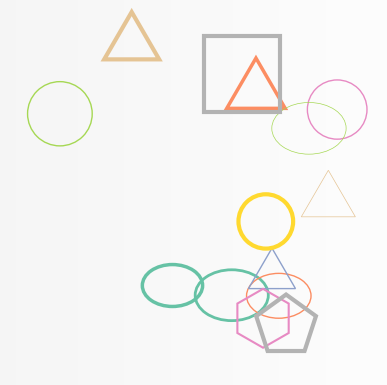[{"shape": "oval", "thickness": 2, "radius": 0.47, "center": [0.598, 0.233]}, {"shape": "oval", "thickness": 2.5, "radius": 0.39, "center": [0.445, 0.258]}, {"shape": "triangle", "thickness": 2.5, "radius": 0.44, "center": [0.661, 0.762]}, {"shape": "oval", "thickness": 1, "radius": 0.42, "center": [0.719, 0.232]}, {"shape": "triangle", "thickness": 1, "radius": 0.35, "center": [0.702, 0.285]}, {"shape": "hexagon", "thickness": 1.5, "radius": 0.38, "center": [0.679, 0.173]}, {"shape": "circle", "thickness": 1, "radius": 0.38, "center": [0.87, 0.715]}, {"shape": "circle", "thickness": 1, "radius": 0.42, "center": [0.155, 0.705]}, {"shape": "oval", "thickness": 0.5, "radius": 0.48, "center": [0.797, 0.667]}, {"shape": "circle", "thickness": 3, "radius": 0.35, "center": [0.686, 0.425]}, {"shape": "triangle", "thickness": 0.5, "radius": 0.4, "center": [0.847, 0.477]}, {"shape": "triangle", "thickness": 3, "radius": 0.41, "center": [0.34, 0.887]}, {"shape": "pentagon", "thickness": 3, "radius": 0.41, "center": [0.738, 0.154]}, {"shape": "square", "thickness": 3, "radius": 0.49, "center": [0.625, 0.808]}]